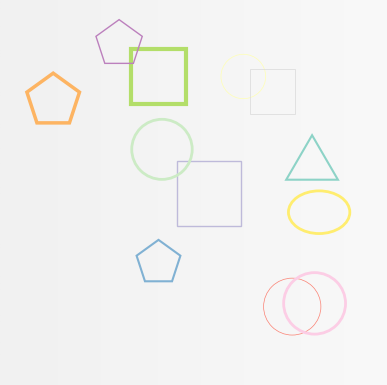[{"shape": "triangle", "thickness": 1.5, "radius": 0.39, "center": [0.805, 0.572]}, {"shape": "circle", "thickness": 0.5, "radius": 0.29, "center": [0.628, 0.801]}, {"shape": "square", "thickness": 1, "radius": 0.42, "center": [0.539, 0.497]}, {"shape": "circle", "thickness": 0.5, "radius": 0.37, "center": [0.754, 0.204]}, {"shape": "pentagon", "thickness": 1.5, "radius": 0.3, "center": [0.409, 0.317]}, {"shape": "pentagon", "thickness": 2.5, "radius": 0.36, "center": [0.137, 0.739]}, {"shape": "square", "thickness": 3, "radius": 0.36, "center": [0.41, 0.8]}, {"shape": "circle", "thickness": 2, "radius": 0.4, "center": [0.812, 0.212]}, {"shape": "square", "thickness": 0.5, "radius": 0.29, "center": [0.704, 0.763]}, {"shape": "pentagon", "thickness": 1, "radius": 0.31, "center": [0.307, 0.886]}, {"shape": "circle", "thickness": 2, "radius": 0.39, "center": [0.418, 0.612]}, {"shape": "oval", "thickness": 2, "radius": 0.4, "center": [0.824, 0.449]}]